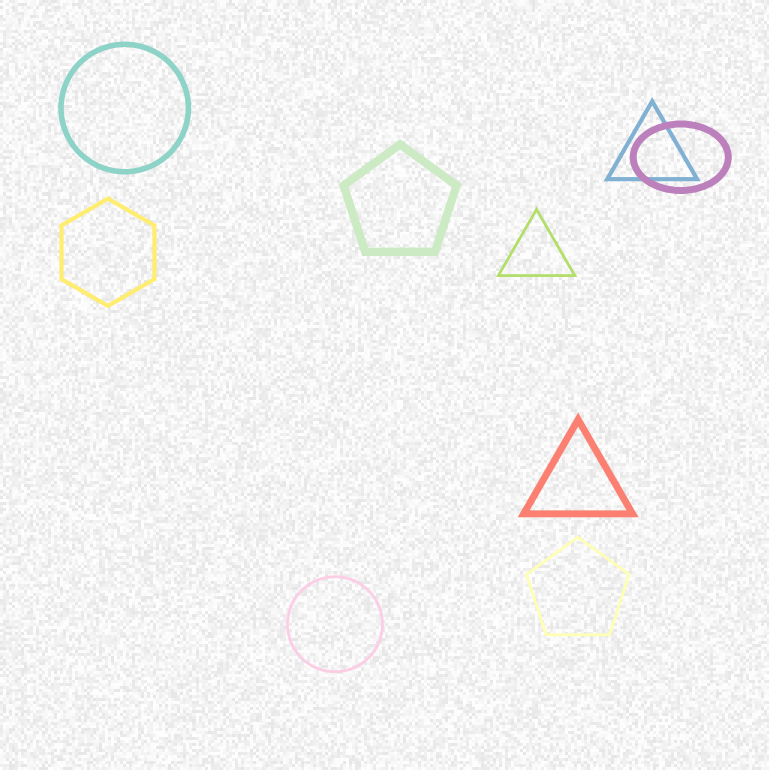[{"shape": "circle", "thickness": 2, "radius": 0.41, "center": [0.162, 0.86]}, {"shape": "pentagon", "thickness": 1, "radius": 0.35, "center": [0.75, 0.232]}, {"shape": "triangle", "thickness": 2.5, "radius": 0.41, "center": [0.751, 0.374]}, {"shape": "triangle", "thickness": 1.5, "radius": 0.34, "center": [0.847, 0.801]}, {"shape": "triangle", "thickness": 1, "radius": 0.29, "center": [0.697, 0.671]}, {"shape": "circle", "thickness": 1, "radius": 0.31, "center": [0.435, 0.189]}, {"shape": "oval", "thickness": 2.5, "radius": 0.31, "center": [0.884, 0.796]}, {"shape": "pentagon", "thickness": 3, "radius": 0.39, "center": [0.52, 0.735]}, {"shape": "hexagon", "thickness": 1.5, "radius": 0.35, "center": [0.14, 0.672]}]